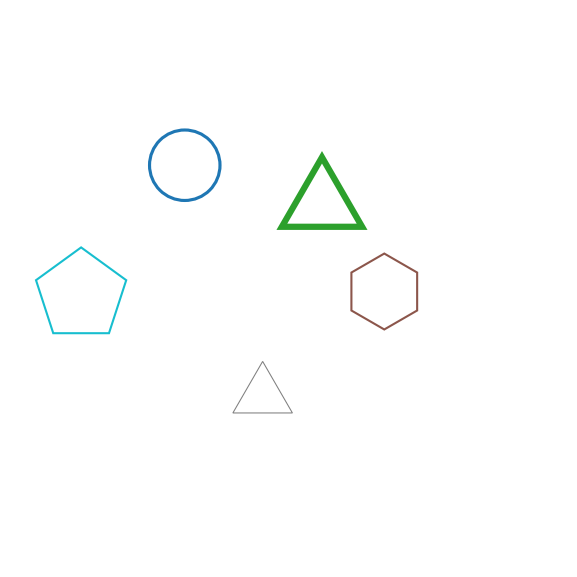[{"shape": "circle", "thickness": 1.5, "radius": 0.31, "center": [0.32, 0.713]}, {"shape": "triangle", "thickness": 3, "radius": 0.4, "center": [0.558, 0.647]}, {"shape": "hexagon", "thickness": 1, "radius": 0.33, "center": [0.665, 0.494]}, {"shape": "triangle", "thickness": 0.5, "radius": 0.3, "center": [0.455, 0.314]}, {"shape": "pentagon", "thickness": 1, "radius": 0.41, "center": [0.14, 0.489]}]